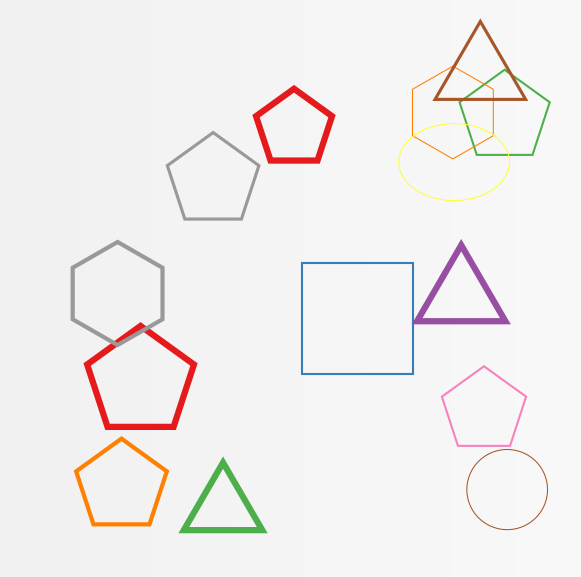[{"shape": "pentagon", "thickness": 3, "radius": 0.34, "center": [0.506, 0.777]}, {"shape": "pentagon", "thickness": 3, "radius": 0.48, "center": [0.242, 0.338]}, {"shape": "square", "thickness": 1, "radius": 0.48, "center": [0.615, 0.447]}, {"shape": "triangle", "thickness": 3, "radius": 0.39, "center": [0.384, 0.12]}, {"shape": "pentagon", "thickness": 1, "radius": 0.41, "center": [0.868, 0.797]}, {"shape": "triangle", "thickness": 3, "radius": 0.44, "center": [0.794, 0.487]}, {"shape": "hexagon", "thickness": 0.5, "radius": 0.4, "center": [0.779, 0.804]}, {"shape": "pentagon", "thickness": 2, "radius": 0.41, "center": [0.209, 0.158]}, {"shape": "oval", "thickness": 0.5, "radius": 0.48, "center": [0.781, 0.718]}, {"shape": "triangle", "thickness": 1.5, "radius": 0.45, "center": [0.826, 0.872]}, {"shape": "circle", "thickness": 0.5, "radius": 0.35, "center": [0.873, 0.151]}, {"shape": "pentagon", "thickness": 1, "radius": 0.38, "center": [0.833, 0.289]}, {"shape": "pentagon", "thickness": 1.5, "radius": 0.41, "center": [0.367, 0.687]}, {"shape": "hexagon", "thickness": 2, "radius": 0.45, "center": [0.202, 0.491]}]